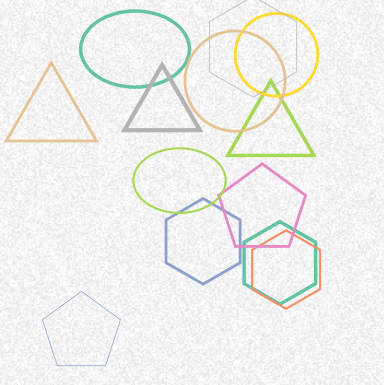[{"shape": "hexagon", "thickness": 2.5, "radius": 0.54, "center": [0.727, 0.317]}, {"shape": "oval", "thickness": 2.5, "radius": 0.71, "center": [0.351, 0.873]}, {"shape": "hexagon", "thickness": 1.5, "radius": 0.51, "center": [0.743, 0.3]}, {"shape": "pentagon", "thickness": 0.5, "radius": 0.53, "center": [0.211, 0.136]}, {"shape": "hexagon", "thickness": 2, "radius": 0.56, "center": [0.528, 0.373]}, {"shape": "pentagon", "thickness": 2, "radius": 0.59, "center": [0.681, 0.456]}, {"shape": "triangle", "thickness": 2.5, "radius": 0.65, "center": [0.704, 0.661]}, {"shape": "oval", "thickness": 1.5, "radius": 0.6, "center": [0.466, 0.531]}, {"shape": "circle", "thickness": 2, "radius": 0.54, "center": [0.718, 0.858]}, {"shape": "triangle", "thickness": 2, "radius": 0.68, "center": [0.133, 0.702]}, {"shape": "circle", "thickness": 2, "radius": 0.65, "center": [0.611, 0.789]}, {"shape": "triangle", "thickness": 3, "radius": 0.57, "center": [0.421, 0.718]}, {"shape": "hexagon", "thickness": 0.5, "radius": 0.65, "center": [0.657, 0.878]}]